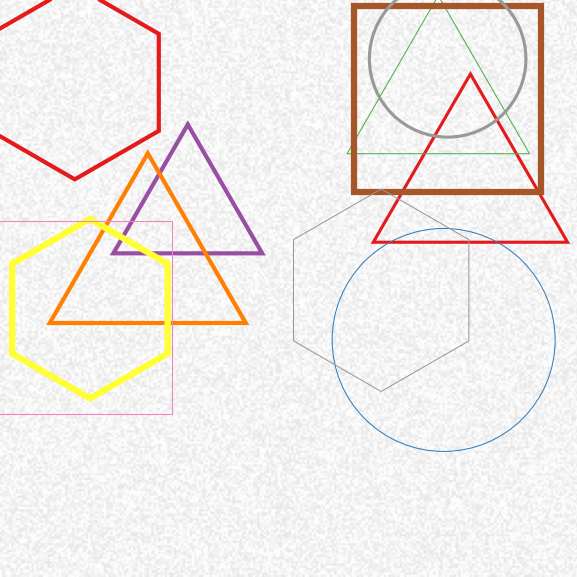[{"shape": "hexagon", "thickness": 2, "radius": 0.84, "center": [0.13, 0.857]}, {"shape": "triangle", "thickness": 1.5, "radius": 0.97, "center": [0.815, 0.677]}, {"shape": "circle", "thickness": 0.5, "radius": 0.97, "center": [0.768, 0.41]}, {"shape": "triangle", "thickness": 0.5, "radius": 0.91, "center": [0.759, 0.824]}, {"shape": "triangle", "thickness": 2, "radius": 0.74, "center": [0.325, 0.635]}, {"shape": "triangle", "thickness": 2, "radius": 0.98, "center": [0.256, 0.538]}, {"shape": "hexagon", "thickness": 3, "radius": 0.78, "center": [0.156, 0.465]}, {"shape": "square", "thickness": 3, "radius": 0.81, "center": [0.775, 0.827]}, {"shape": "square", "thickness": 0.5, "radius": 0.84, "center": [0.13, 0.449]}, {"shape": "circle", "thickness": 1.5, "radius": 0.68, "center": [0.775, 0.897]}, {"shape": "hexagon", "thickness": 0.5, "radius": 0.88, "center": [0.66, 0.497]}]